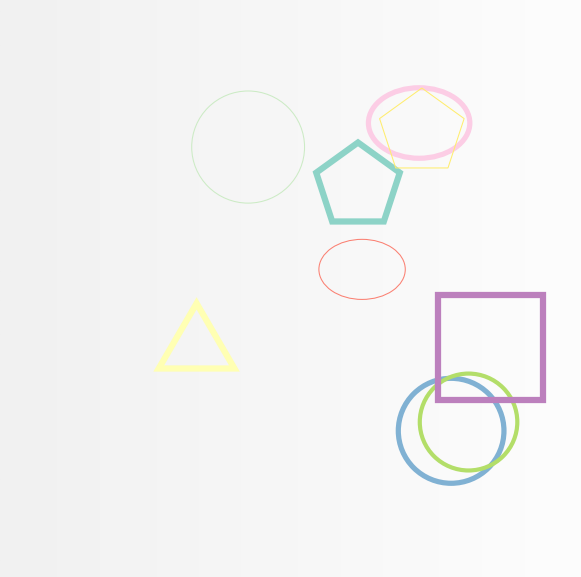[{"shape": "pentagon", "thickness": 3, "radius": 0.38, "center": [0.616, 0.677]}, {"shape": "triangle", "thickness": 3, "radius": 0.38, "center": [0.338, 0.399]}, {"shape": "oval", "thickness": 0.5, "radius": 0.37, "center": [0.623, 0.533]}, {"shape": "circle", "thickness": 2.5, "radius": 0.45, "center": [0.776, 0.253]}, {"shape": "circle", "thickness": 2, "radius": 0.42, "center": [0.806, 0.268]}, {"shape": "oval", "thickness": 2.5, "radius": 0.44, "center": [0.721, 0.786]}, {"shape": "square", "thickness": 3, "radius": 0.45, "center": [0.844, 0.397]}, {"shape": "circle", "thickness": 0.5, "radius": 0.49, "center": [0.427, 0.744]}, {"shape": "pentagon", "thickness": 0.5, "radius": 0.38, "center": [0.726, 0.77]}]